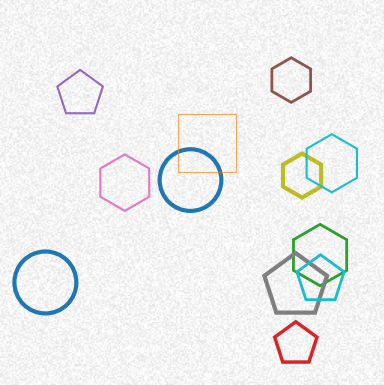[{"shape": "circle", "thickness": 3, "radius": 0.4, "center": [0.118, 0.266]}, {"shape": "circle", "thickness": 3, "radius": 0.4, "center": [0.495, 0.532]}, {"shape": "square", "thickness": 0.5, "radius": 0.38, "center": [0.538, 0.629]}, {"shape": "hexagon", "thickness": 2, "radius": 0.4, "center": [0.831, 0.337]}, {"shape": "pentagon", "thickness": 2.5, "radius": 0.29, "center": [0.768, 0.106]}, {"shape": "pentagon", "thickness": 1.5, "radius": 0.31, "center": [0.208, 0.756]}, {"shape": "hexagon", "thickness": 2, "radius": 0.29, "center": [0.756, 0.792]}, {"shape": "hexagon", "thickness": 1.5, "radius": 0.37, "center": [0.324, 0.526]}, {"shape": "pentagon", "thickness": 3, "radius": 0.43, "center": [0.768, 0.257]}, {"shape": "hexagon", "thickness": 3, "radius": 0.29, "center": [0.785, 0.544]}, {"shape": "pentagon", "thickness": 2, "radius": 0.32, "center": [0.833, 0.274]}, {"shape": "hexagon", "thickness": 1.5, "radius": 0.38, "center": [0.862, 0.576]}]